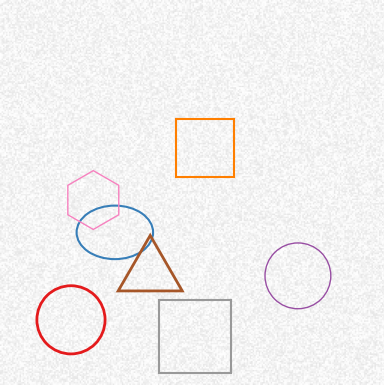[{"shape": "circle", "thickness": 2, "radius": 0.44, "center": [0.184, 0.169]}, {"shape": "oval", "thickness": 1.5, "radius": 0.5, "center": [0.298, 0.396]}, {"shape": "circle", "thickness": 1, "radius": 0.43, "center": [0.774, 0.284]}, {"shape": "square", "thickness": 1.5, "radius": 0.38, "center": [0.532, 0.615]}, {"shape": "triangle", "thickness": 2, "radius": 0.48, "center": [0.39, 0.292]}, {"shape": "hexagon", "thickness": 1, "radius": 0.38, "center": [0.242, 0.48]}, {"shape": "square", "thickness": 1.5, "radius": 0.47, "center": [0.507, 0.125]}]